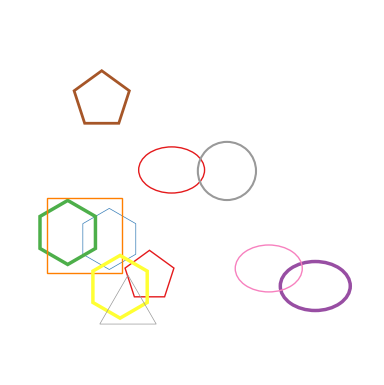[{"shape": "oval", "thickness": 1, "radius": 0.43, "center": [0.446, 0.559]}, {"shape": "pentagon", "thickness": 1, "radius": 0.33, "center": [0.388, 0.283]}, {"shape": "hexagon", "thickness": 0.5, "radius": 0.4, "center": [0.284, 0.379]}, {"shape": "hexagon", "thickness": 2.5, "radius": 0.42, "center": [0.176, 0.396]}, {"shape": "oval", "thickness": 2.5, "radius": 0.45, "center": [0.819, 0.257]}, {"shape": "square", "thickness": 1, "radius": 0.48, "center": [0.22, 0.389]}, {"shape": "hexagon", "thickness": 2.5, "radius": 0.41, "center": [0.312, 0.255]}, {"shape": "pentagon", "thickness": 2, "radius": 0.38, "center": [0.264, 0.741]}, {"shape": "oval", "thickness": 1, "radius": 0.44, "center": [0.698, 0.303]}, {"shape": "circle", "thickness": 1.5, "radius": 0.38, "center": [0.589, 0.556]}, {"shape": "triangle", "thickness": 0.5, "radius": 0.42, "center": [0.332, 0.201]}]